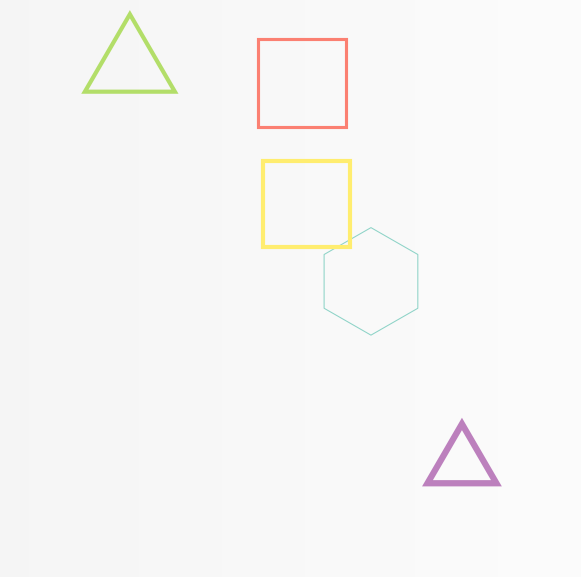[{"shape": "hexagon", "thickness": 0.5, "radius": 0.47, "center": [0.638, 0.512]}, {"shape": "square", "thickness": 1.5, "radius": 0.38, "center": [0.52, 0.855]}, {"shape": "triangle", "thickness": 2, "radius": 0.45, "center": [0.223, 0.885]}, {"shape": "triangle", "thickness": 3, "radius": 0.34, "center": [0.795, 0.197]}, {"shape": "square", "thickness": 2, "radius": 0.37, "center": [0.528, 0.645]}]